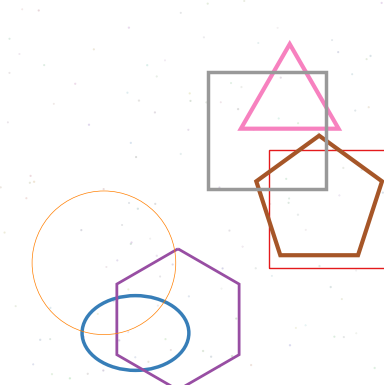[{"shape": "square", "thickness": 1, "radius": 0.77, "center": [0.852, 0.457]}, {"shape": "oval", "thickness": 2.5, "radius": 0.69, "center": [0.352, 0.135]}, {"shape": "hexagon", "thickness": 2, "radius": 0.92, "center": [0.462, 0.17]}, {"shape": "circle", "thickness": 0.5, "radius": 0.93, "center": [0.27, 0.317]}, {"shape": "pentagon", "thickness": 3, "radius": 0.86, "center": [0.829, 0.476]}, {"shape": "triangle", "thickness": 3, "radius": 0.73, "center": [0.753, 0.739]}, {"shape": "square", "thickness": 2.5, "radius": 0.76, "center": [0.694, 0.661]}]